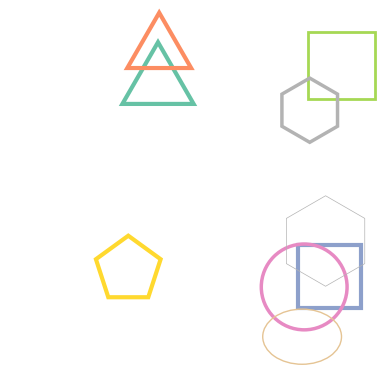[{"shape": "triangle", "thickness": 3, "radius": 0.53, "center": [0.41, 0.783]}, {"shape": "triangle", "thickness": 3, "radius": 0.48, "center": [0.414, 0.871]}, {"shape": "square", "thickness": 3, "radius": 0.41, "center": [0.856, 0.282]}, {"shape": "circle", "thickness": 2.5, "radius": 0.56, "center": [0.79, 0.255]}, {"shape": "square", "thickness": 2, "radius": 0.43, "center": [0.887, 0.83]}, {"shape": "pentagon", "thickness": 3, "radius": 0.44, "center": [0.333, 0.299]}, {"shape": "oval", "thickness": 1, "radius": 0.51, "center": [0.785, 0.125]}, {"shape": "hexagon", "thickness": 2.5, "radius": 0.42, "center": [0.804, 0.714]}, {"shape": "hexagon", "thickness": 0.5, "radius": 0.59, "center": [0.846, 0.374]}]